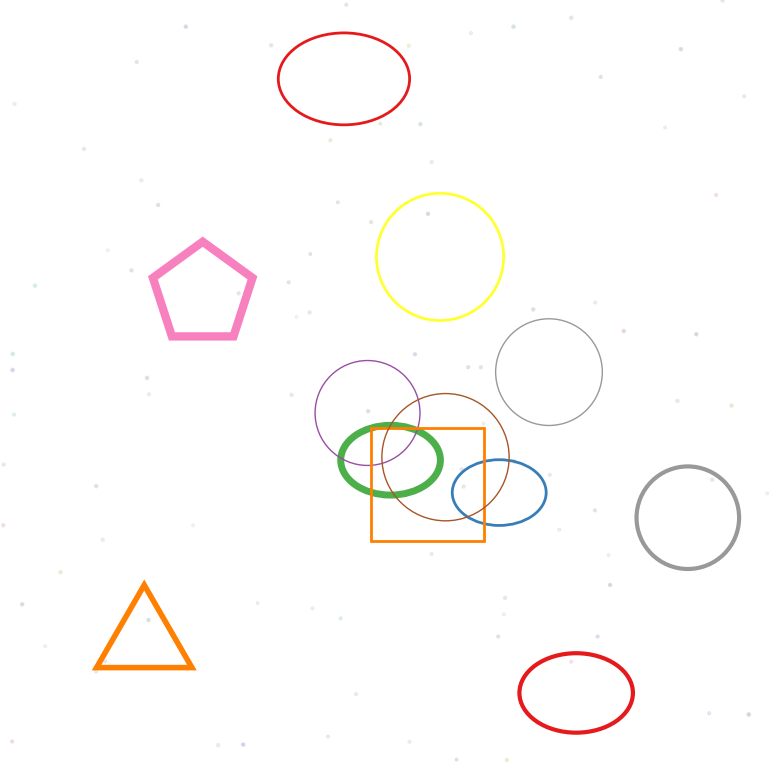[{"shape": "oval", "thickness": 1, "radius": 0.43, "center": [0.447, 0.898]}, {"shape": "oval", "thickness": 1.5, "radius": 0.37, "center": [0.748, 0.1]}, {"shape": "oval", "thickness": 1, "radius": 0.3, "center": [0.648, 0.36]}, {"shape": "oval", "thickness": 2.5, "radius": 0.32, "center": [0.507, 0.402]}, {"shape": "circle", "thickness": 0.5, "radius": 0.34, "center": [0.477, 0.464]}, {"shape": "square", "thickness": 1, "radius": 0.37, "center": [0.555, 0.371]}, {"shape": "triangle", "thickness": 2, "radius": 0.36, "center": [0.187, 0.169]}, {"shape": "circle", "thickness": 1, "radius": 0.41, "center": [0.572, 0.666]}, {"shape": "circle", "thickness": 0.5, "radius": 0.41, "center": [0.579, 0.406]}, {"shape": "pentagon", "thickness": 3, "radius": 0.34, "center": [0.263, 0.618]}, {"shape": "circle", "thickness": 1.5, "radius": 0.33, "center": [0.893, 0.328]}, {"shape": "circle", "thickness": 0.5, "radius": 0.35, "center": [0.713, 0.517]}]